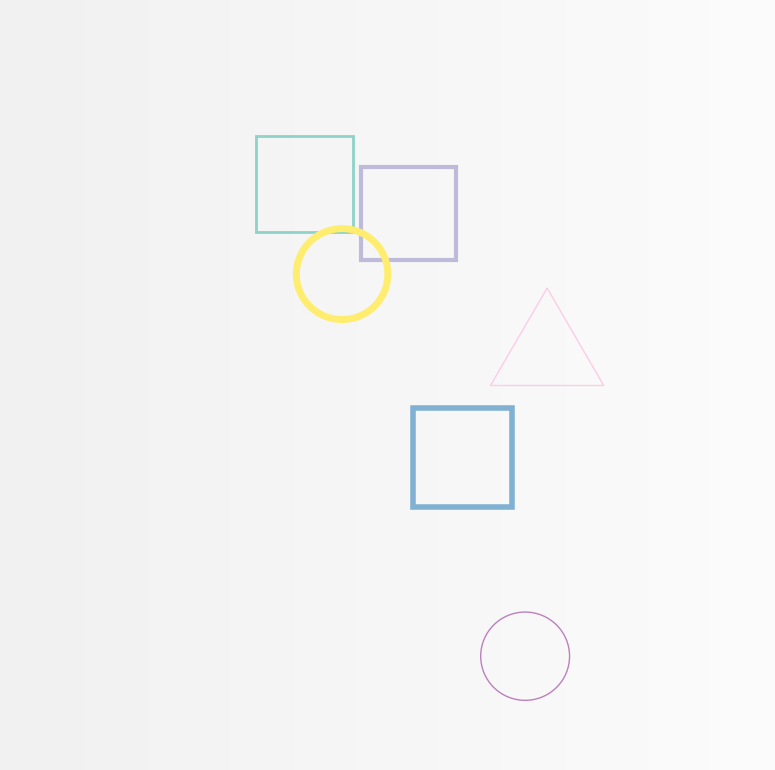[{"shape": "square", "thickness": 1, "radius": 0.31, "center": [0.393, 0.761]}, {"shape": "square", "thickness": 1.5, "radius": 0.3, "center": [0.527, 0.723]}, {"shape": "square", "thickness": 2, "radius": 0.32, "center": [0.596, 0.406]}, {"shape": "triangle", "thickness": 0.5, "radius": 0.42, "center": [0.706, 0.542]}, {"shape": "circle", "thickness": 0.5, "radius": 0.29, "center": [0.678, 0.148]}, {"shape": "circle", "thickness": 2.5, "radius": 0.3, "center": [0.441, 0.644]}]